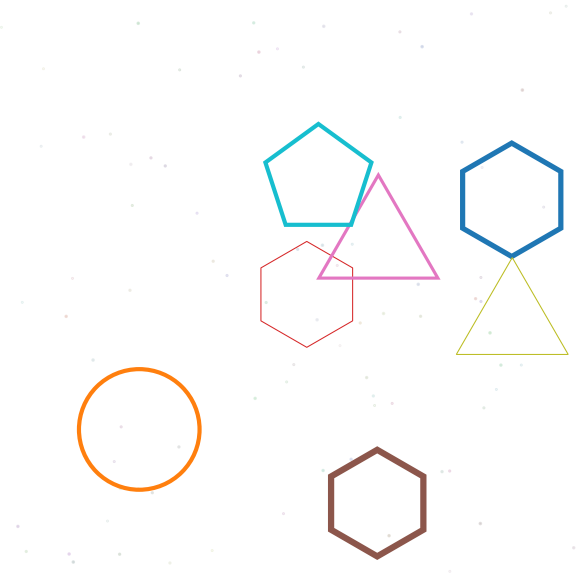[{"shape": "hexagon", "thickness": 2.5, "radius": 0.49, "center": [0.886, 0.653]}, {"shape": "circle", "thickness": 2, "radius": 0.52, "center": [0.241, 0.256]}, {"shape": "hexagon", "thickness": 0.5, "radius": 0.46, "center": [0.531, 0.489]}, {"shape": "hexagon", "thickness": 3, "radius": 0.46, "center": [0.653, 0.128]}, {"shape": "triangle", "thickness": 1.5, "radius": 0.6, "center": [0.655, 0.577]}, {"shape": "triangle", "thickness": 0.5, "radius": 0.56, "center": [0.887, 0.441]}, {"shape": "pentagon", "thickness": 2, "radius": 0.48, "center": [0.551, 0.688]}]